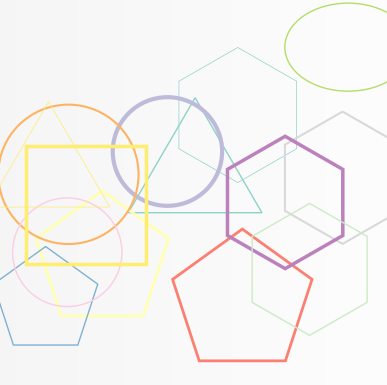[{"shape": "hexagon", "thickness": 0.5, "radius": 0.88, "center": [0.614, 0.701]}, {"shape": "triangle", "thickness": 1, "radius": 1.0, "center": [0.504, 0.547]}, {"shape": "pentagon", "thickness": 2, "radius": 0.9, "center": [0.264, 0.325]}, {"shape": "circle", "thickness": 3, "radius": 0.71, "center": [0.432, 0.606]}, {"shape": "pentagon", "thickness": 2, "radius": 0.95, "center": [0.625, 0.216]}, {"shape": "pentagon", "thickness": 1, "radius": 0.71, "center": [0.118, 0.218]}, {"shape": "circle", "thickness": 1.5, "radius": 0.91, "center": [0.177, 0.547]}, {"shape": "oval", "thickness": 1, "radius": 0.82, "center": [0.898, 0.877]}, {"shape": "circle", "thickness": 1, "radius": 0.71, "center": [0.174, 0.345]}, {"shape": "hexagon", "thickness": 1.5, "radius": 0.86, "center": [0.884, 0.538]}, {"shape": "hexagon", "thickness": 2.5, "radius": 0.86, "center": [0.736, 0.474]}, {"shape": "hexagon", "thickness": 1, "radius": 0.86, "center": [0.799, 0.3]}, {"shape": "triangle", "thickness": 0.5, "radius": 0.91, "center": [0.125, 0.553]}, {"shape": "square", "thickness": 2.5, "radius": 0.77, "center": [0.222, 0.467]}]